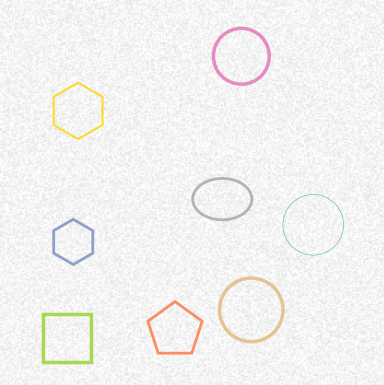[{"shape": "circle", "thickness": 0.5, "radius": 0.39, "center": [0.814, 0.416]}, {"shape": "pentagon", "thickness": 2, "radius": 0.37, "center": [0.455, 0.143]}, {"shape": "hexagon", "thickness": 2, "radius": 0.29, "center": [0.19, 0.372]}, {"shape": "circle", "thickness": 2.5, "radius": 0.36, "center": [0.627, 0.854]}, {"shape": "square", "thickness": 2.5, "radius": 0.31, "center": [0.174, 0.123]}, {"shape": "hexagon", "thickness": 1.5, "radius": 0.37, "center": [0.203, 0.712]}, {"shape": "circle", "thickness": 2.5, "radius": 0.41, "center": [0.653, 0.195]}, {"shape": "oval", "thickness": 2, "radius": 0.38, "center": [0.577, 0.483]}]